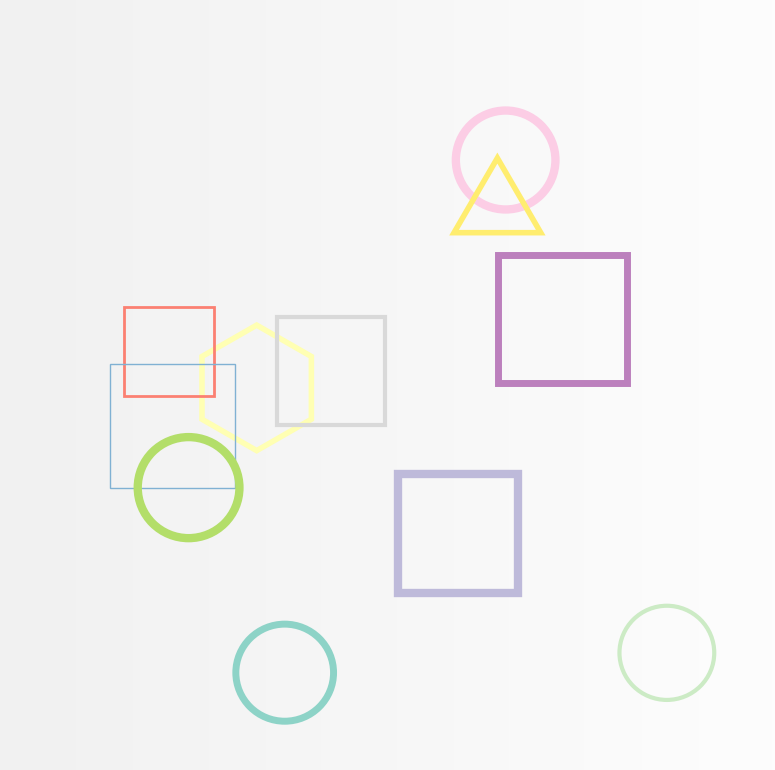[{"shape": "circle", "thickness": 2.5, "radius": 0.32, "center": [0.367, 0.126]}, {"shape": "hexagon", "thickness": 2, "radius": 0.41, "center": [0.331, 0.496]}, {"shape": "square", "thickness": 3, "radius": 0.39, "center": [0.591, 0.307]}, {"shape": "square", "thickness": 1, "radius": 0.29, "center": [0.218, 0.543]}, {"shape": "square", "thickness": 0.5, "radius": 0.4, "center": [0.222, 0.447]}, {"shape": "circle", "thickness": 3, "radius": 0.33, "center": [0.243, 0.367]}, {"shape": "circle", "thickness": 3, "radius": 0.32, "center": [0.652, 0.792]}, {"shape": "square", "thickness": 1.5, "radius": 0.35, "center": [0.427, 0.518]}, {"shape": "square", "thickness": 2.5, "radius": 0.42, "center": [0.726, 0.586]}, {"shape": "circle", "thickness": 1.5, "radius": 0.31, "center": [0.86, 0.152]}, {"shape": "triangle", "thickness": 2, "radius": 0.32, "center": [0.642, 0.73]}]